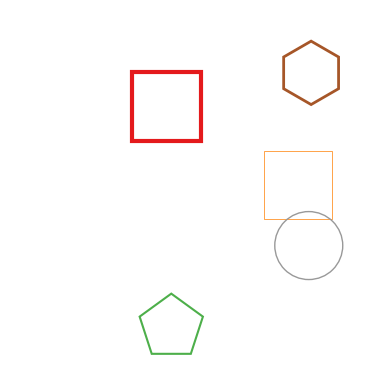[{"shape": "square", "thickness": 3, "radius": 0.45, "center": [0.432, 0.723]}, {"shape": "pentagon", "thickness": 1.5, "radius": 0.43, "center": [0.445, 0.151]}, {"shape": "square", "thickness": 0.5, "radius": 0.44, "center": [0.774, 0.519]}, {"shape": "hexagon", "thickness": 2, "radius": 0.41, "center": [0.808, 0.811]}, {"shape": "circle", "thickness": 1, "radius": 0.44, "center": [0.802, 0.362]}]